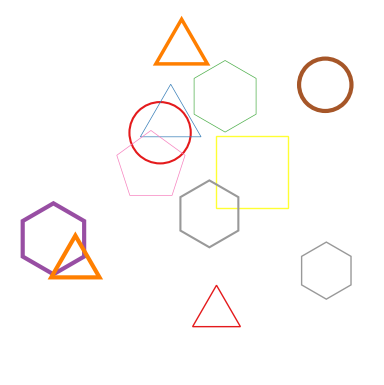[{"shape": "circle", "thickness": 1.5, "radius": 0.4, "center": [0.416, 0.655]}, {"shape": "triangle", "thickness": 1, "radius": 0.36, "center": [0.562, 0.187]}, {"shape": "triangle", "thickness": 0.5, "radius": 0.46, "center": [0.443, 0.69]}, {"shape": "hexagon", "thickness": 0.5, "radius": 0.46, "center": [0.585, 0.75]}, {"shape": "hexagon", "thickness": 3, "radius": 0.46, "center": [0.139, 0.38]}, {"shape": "triangle", "thickness": 3, "radius": 0.36, "center": [0.196, 0.316]}, {"shape": "triangle", "thickness": 2.5, "radius": 0.39, "center": [0.472, 0.873]}, {"shape": "square", "thickness": 1, "radius": 0.46, "center": [0.654, 0.553]}, {"shape": "circle", "thickness": 3, "radius": 0.34, "center": [0.845, 0.78]}, {"shape": "pentagon", "thickness": 0.5, "radius": 0.47, "center": [0.392, 0.568]}, {"shape": "hexagon", "thickness": 1.5, "radius": 0.43, "center": [0.544, 0.445]}, {"shape": "hexagon", "thickness": 1, "radius": 0.37, "center": [0.848, 0.297]}]